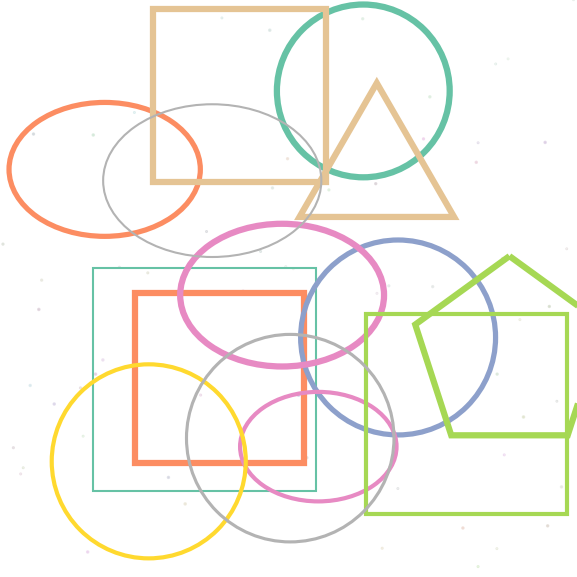[{"shape": "square", "thickness": 1, "radius": 0.97, "center": [0.354, 0.342]}, {"shape": "circle", "thickness": 3, "radius": 0.75, "center": [0.629, 0.842]}, {"shape": "oval", "thickness": 2.5, "radius": 0.83, "center": [0.181, 0.706]}, {"shape": "square", "thickness": 3, "radius": 0.73, "center": [0.38, 0.345]}, {"shape": "circle", "thickness": 2.5, "radius": 0.84, "center": [0.689, 0.415]}, {"shape": "oval", "thickness": 3, "radius": 0.88, "center": [0.489, 0.488]}, {"shape": "oval", "thickness": 2, "radius": 0.68, "center": [0.551, 0.226]}, {"shape": "square", "thickness": 2, "radius": 0.87, "center": [0.808, 0.283]}, {"shape": "pentagon", "thickness": 3, "radius": 0.86, "center": [0.882, 0.384]}, {"shape": "circle", "thickness": 2, "radius": 0.84, "center": [0.258, 0.2]}, {"shape": "square", "thickness": 3, "radius": 0.75, "center": [0.415, 0.834]}, {"shape": "triangle", "thickness": 3, "radius": 0.77, "center": [0.652, 0.701]}, {"shape": "oval", "thickness": 1, "radius": 0.94, "center": [0.368, 0.686]}, {"shape": "circle", "thickness": 1.5, "radius": 0.9, "center": [0.503, 0.24]}]